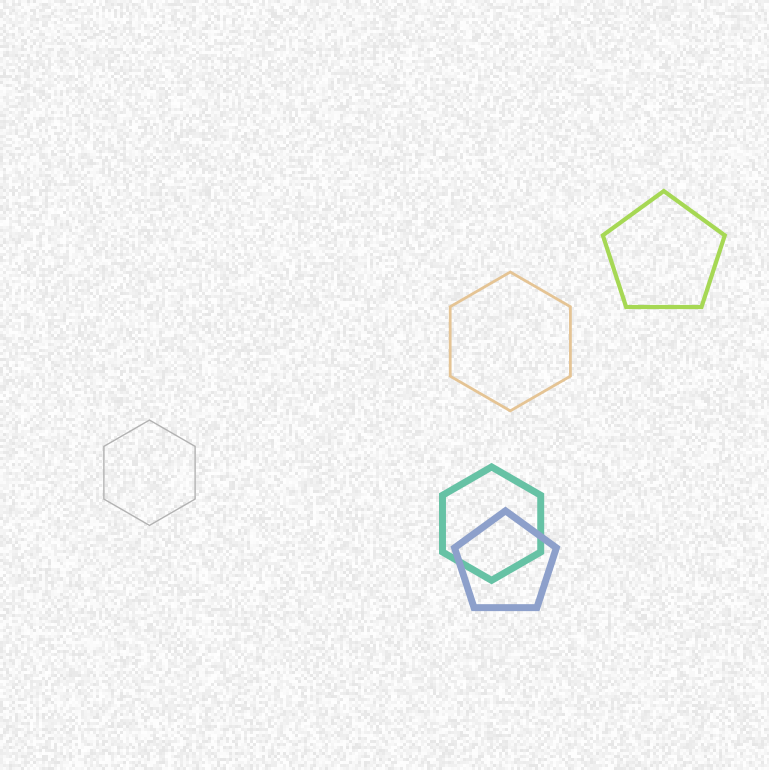[{"shape": "hexagon", "thickness": 2.5, "radius": 0.37, "center": [0.638, 0.32]}, {"shape": "pentagon", "thickness": 2.5, "radius": 0.35, "center": [0.656, 0.267]}, {"shape": "pentagon", "thickness": 1.5, "radius": 0.42, "center": [0.862, 0.669]}, {"shape": "hexagon", "thickness": 1, "radius": 0.45, "center": [0.663, 0.557]}, {"shape": "hexagon", "thickness": 0.5, "radius": 0.34, "center": [0.194, 0.386]}]